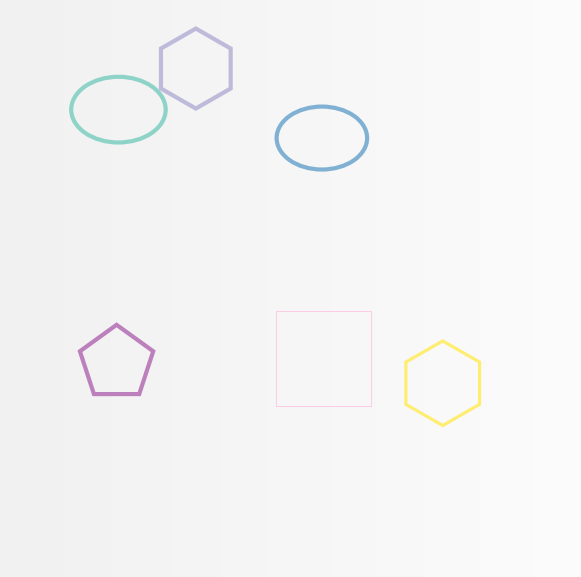[{"shape": "oval", "thickness": 2, "radius": 0.41, "center": [0.204, 0.809]}, {"shape": "hexagon", "thickness": 2, "radius": 0.35, "center": [0.337, 0.88]}, {"shape": "oval", "thickness": 2, "radius": 0.39, "center": [0.554, 0.76]}, {"shape": "square", "thickness": 0.5, "radius": 0.41, "center": [0.557, 0.379]}, {"shape": "pentagon", "thickness": 2, "radius": 0.33, "center": [0.201, 0.37]}, {"shape": "hexagon", "thickness": 1.5, "radius": 0.37, "center": [0.762, 0.336]}]